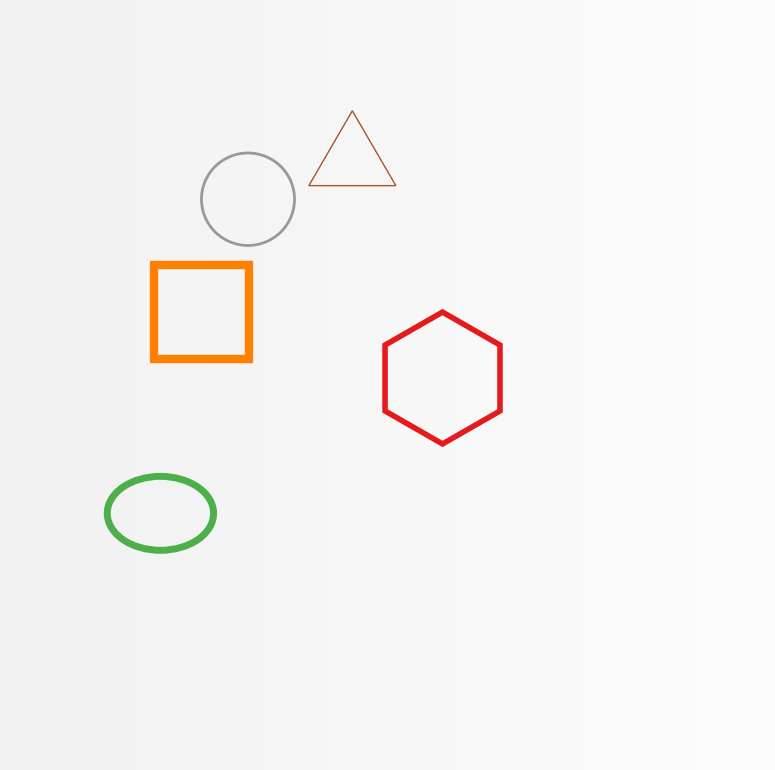[{"shape": "hexagon", "thickness": 2, "radius": 0.43, "center": [0.571, 0.509]}, {"shape": "oval", "thickness": 2.5, "radius": 0.34, "center": [0.207, 0.333]}, {"shape": "square", "thickness": 3, "radius": 0.31, "center": [0.26, 0.595]}, {"shape": "triangle", "thickness": 0.5, "radius": 0.32, "center": [0.455, 0.791]}, {"shape": "circle", "thickness": 1, "radius": 0.3, "center": [0.32, 0.741]}]